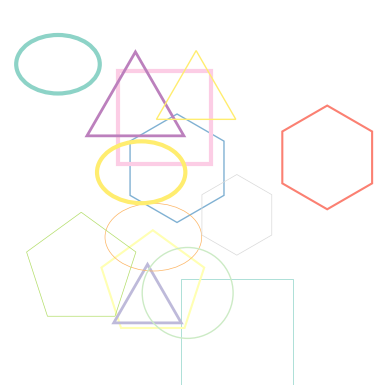[{"shape": "square", "thickness": 0.5, "radius": 0.73, "center": [0.616, 0.129]}, {"shape": "oval", "thickness": 3, "radius": 0.54, "center": [0.151, 0.833]}, {"shape": "pentagon", "thickness": 1.5, "radius": 0.7, "center": [0.397, 0.262]}, {"shape": "triangle", "thickness": 2, "radius": 0.51, "center": [0.383, 0.212]}, {"shape": "hexagon", "thickness": 1.5, "radius": 0.67, "center": [0.85, 0.591]}, {"shape": "hexagon", "thickness": 1, "radius": 0.7, "center": [0.46, 0.563]}, {"shape": "oval", "thickness": 0.5, "radius": 0.63, "center": [0.398, 0.384]}, {"shape": "pentagon", "thickness": 0.5, "radius": 0.75, "center": [0.211, 0.299]}, {"shape": "square", "thickness": 3, "radius": 0.61, "center": [0.428, 0.696]}, {"shape": "hexagon", "thickness": 0.5, "radius": 0.52, "center": [0.615, 0.442]}, {"shape": "triangle", "thickness": 2, "radius": 0.73, "center": [0.352, 0.72]}, {"shape": "circle", "thickness": 1, "radius": 0.59, "center": [0.487, 0.239]}, {"shape": "oval", "thickness": 3, "radius": 0.57, "center": [0.367, 0.553]}, {"shape": "triangle", "thickness": 1, "radius": 0.6, "center": [0.509, 0.75]}]